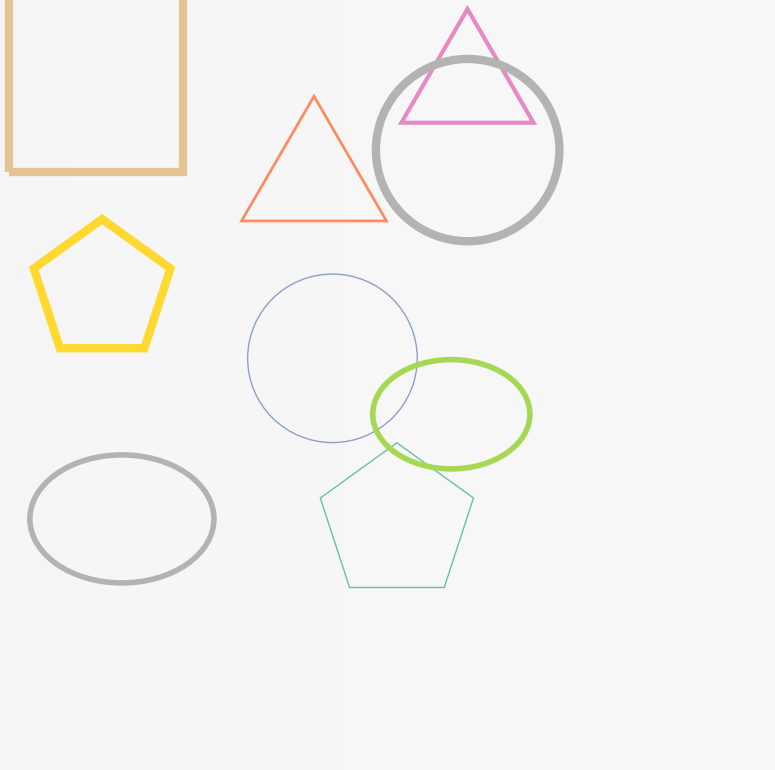[{"shape": "pentagon", "thickness": 0.5, "radius": 0.52, "center": [0.512, 0.321]}, {"shape": "triangle", "thickness": 1, "radius": 0.54, "center": [0.405, 0.767]}, {"shape": "circle", "thickness": 0.5, "radius": 0.55, "center": [0.429, 0.535]}, {"shape": "triangle", "thickness": 1.5, "radius": 0.49, "center": [0.603, 0.89]}, {"shape": "oval", "thickness": 2, "radius": 0.51, "center": [0.582, 0.462]}, {"shape": "pentagon", "thickness": 3, "radius": 0.46, "center": [0.132, 0.623]}, {"shape": "square", "thickness": 3, "radius": 0.56, "center": [0.124, 0.89]}, {"shape": "circle", "thickness": 3, "radius": 0.59, "center": [0.603, 0.805]}, {"shape": "oval", "thickness": 2, "radius": 0.59, "center": [0.157, 0.326]}]